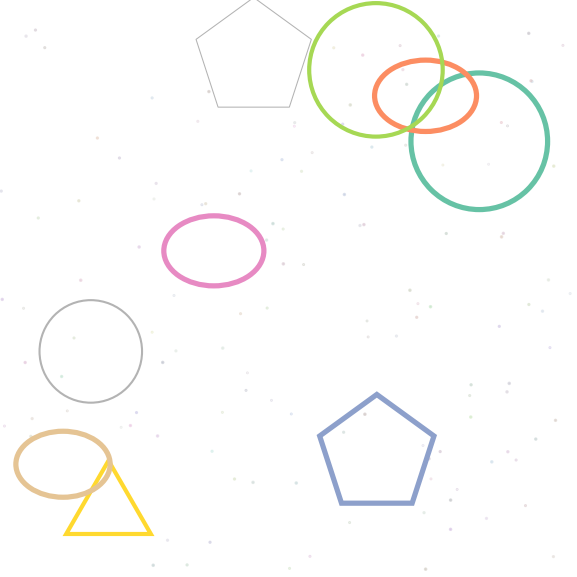[{"shape": "circle", "thickness": 2.5, "radius": 0.59, "center": [0.83, 0.755]}, {"shape": "oval", "thickness": 2.5, "radius": 0.44, "center": [0.737, 0.833]}, {"shape": "pentagon", "thickness": 2.5, "radius": 0.52, "center": [0.653, 0.212]}, {"shape": "oval", "thickness": 2.5, "radius": 0.43, "center": [0.37, 0.565]}, {"shape": "circle", "thickness": 2, "radius": 0.58, "center": [0.651, 0.878]}, {"shape": "triangle", "thickness": 2, "radius": 0.42, "center": [0.188, 0.117]}, {"shape": "oval", "thickness": 2.5, "radius": 0.41, "center": [0.109, 0.195]}, {"shape": "pentagon", "thickness": 0.5, "radius": 0.52, "center": [0.439, 0.899]}, {"shape": "circle", "thickness": 1, "radius": 0.44, "center": [0.157, 0.391]}]